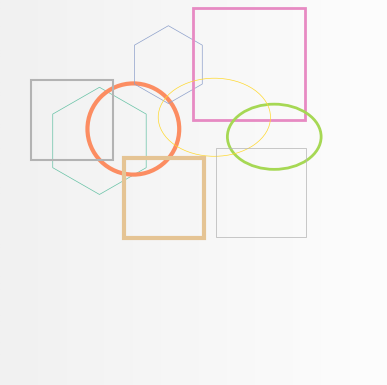[{"shape": "hexagon", "thickness": 0.5, "radius": 0.7, "center": [0.257, 0.634]}, {"shape": "circle", "thickness": 3, "radius": 0.59, "center": [0.344, 0.665]}, {"shape": "hexagon", "thickness": 0.5, "radius": 0.51, "center": [0.435, 0.832]}, {"shape": "square", "thickness": 2, "radius": 0.73, "center": [0.642, 0.833]}, {"shape": "oval", "thickness": 2, "radius": 0.6, "center": [0.708, 0.645]}, {"shape": "oval", "thickness": 0.5, "radius": 0.72, "center": [0.553, 0.695]}, {"shape": "square", "thickness": 3, "radius": 0.52, "center": [0.423, 0.486]}, {"shape": "square", "thickness": 0.5, "radius": 0.58, "center": [0.673, 0.499]}, {"shape": "square", "thickness": 1.5, "radius": 0.52, "center": [0.186, 0.688]}]